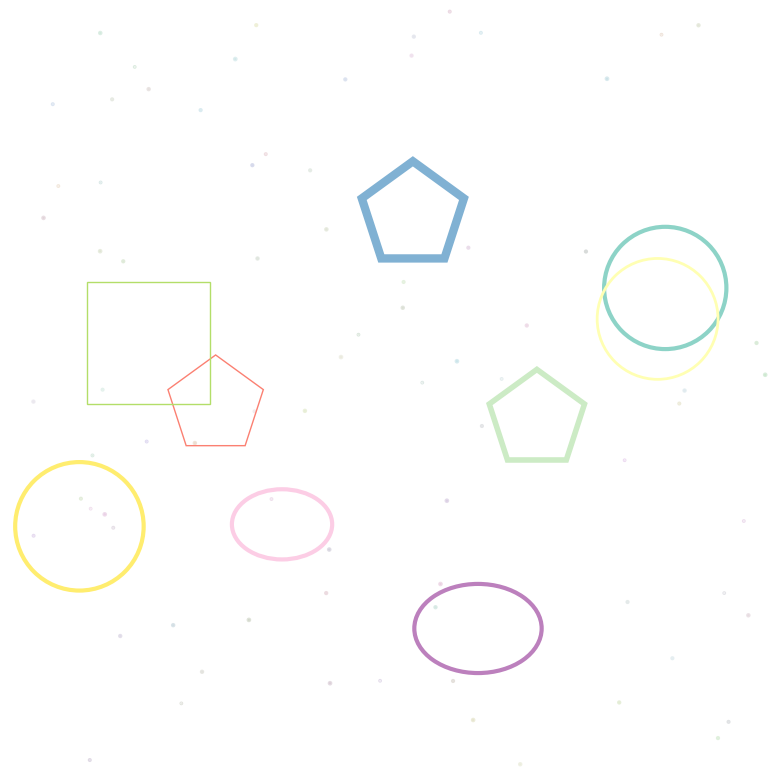[{"shape": "circle", "thickness": 1.5, "radius": 0.4, "center": [0.864, 0.626]}, {"shape": "circle", "thickness": 1, "radius": 0.39, "center": [0.854, 0.586]}, {"shape": "pentagon", "thickness": 0.5, "radius": 0.33, "center": [0.28, 0.474]}, {"shape": "pentagon", "thickness": 3, "radius": 0.35, "center": [0.536, 0.721]}, {"shape": "square", "thickness": 0.5, "radius": 0.4, "center": [0.193, 0.554]}, {"shape": "oval", "thickness": 1.5, "radius": 0.33, "center": [0.366, 0.319]}, {"shape": "oval", "thickness": 1.5, "radius": 0.41, "center": [0.621, 0.184]}, {"shape": "pentagon", "thickness": 2, "radius": 0.33, "center": [0.697, 0.455]}, {"shape": "circle", "thickness": 1.5, "radius": 0.42, "center": [0.103, 0.316]}]